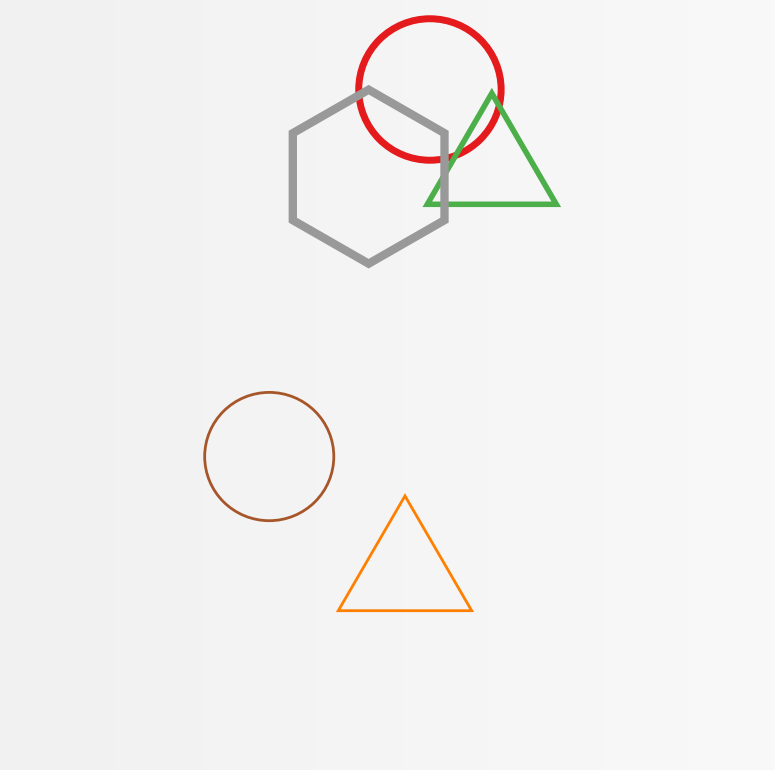[{"shape": "circle", "thickness": 2.5, "radius": 0.46, "center": [0.555, 0.884]}, {"shape": "triangle", "thickness": 2, "radius": 0.48, "center": [0.635, 0.783]}, {"shape": "triangle", "thickness": 1, "radius": 0.5, "center": [0.523, 0.257]}, {"shape": "circle", "thickness": 1, "radius": 0.42, "center": [0.347, 0.407]}, {"shape": "hexagon", "thickness": 3, "radius": 0.56, "center": [0.476, 0.771]}]